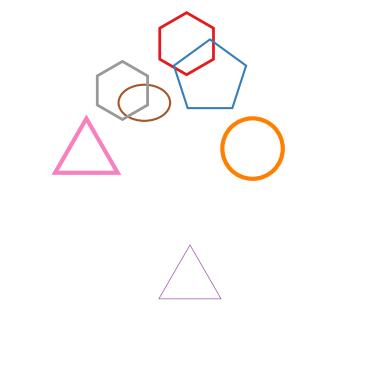[{"shape": "hexagon", "thickness": 2, "radius": 0.4, "center": [0.485, 0.887]}, {"shape": "pentagon", "thickness": 1.5, "radius": 0.49, "center": [0.545, 0.799]}, {"shape": "triangle", "thickness": 0.5, "radius": 0.47, "center": [0.493, 0.27]}, {"shape": "circle", "thickness": 3, "radius": 0.39, "center": [0.656, 0.614]}, {"shape": "oval", "thickness": 1.5, "radius": 0.33, "center": [0.375, 0.733]}, {"shape": "triangle", "thickness": 3, "radius": 0.47, "center": [0.224, 0.598]}, {"shape": "hexagon", "thickness": 2, "radius": 0.38, "center": [0.318, 0.765]}]